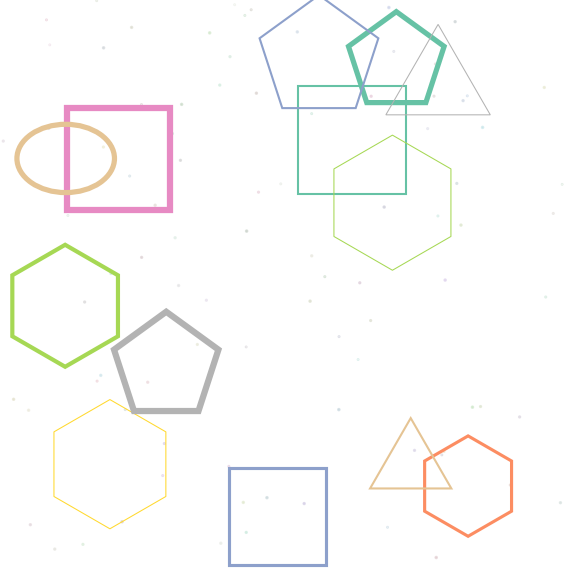[{"shape": "square", "thickness": 1, "radius": 0.47, "center": [0.609, 0.757]}, {"shape": "pentagon", "thickness": 2.5, "radius": 0.44, "center": [0.686, 0.892]}, {"shape": "hexagon", "thickness": 1.5, "radius": 0.43, "center": [0.811, 0.157]}, {"shape": "square", "thickness": 1.5, "radius": 0.42, "center": [0.48, 0.105]}, {"shape": "pentagon", "thickness": 1, "radius": 0.54, "center": [0.552, 0.899]}, {"shape": "square", "thickness": 3, "radius": 0.44, "center": [0.205, 0.724]}, {"shape": "hexagon", "thickness": 2, "radius": 0.53, "center": [0.113, 0.47]}, {"shape": "hexagon", "thickness": 0.5, "radius": 0.58, "center": [0.68, 0.648]}, {"shape": "hexagon", "thickness": 0.5, "radius": 0.56, "center": [0.19, 0.195]}, {"shape": "oval", "thickness": 2.5, "radius": 0.42, "center": [0.114, 0.725]}, {"shape": "triangle", "thickness": 1, "radius": 0.41, "center": [0.711, 0.194]}, {"shape": "triangle", "thickness": 0.5, "radius": 0.52, "center": [0.759, 0.853]}, {"shape": "pentagon", "thickness": 3, "radius": 0.48, "center": [0.288, 0.364]}]